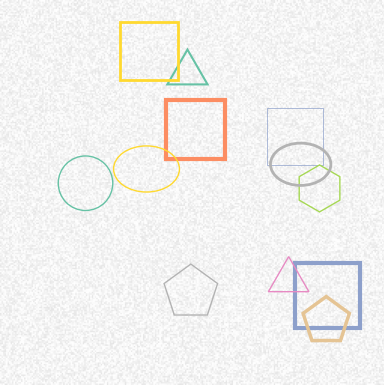[{"shape": "triangle", "thickness": 1.5, "radius": 0.3, "center": [0.487, 0.811]}, {"shape": "circle", "thickness": 1, "radius": 0.35, "center": [0.222, 0.524]}, {"shape": "square", "thickness": 3, "radius": 0.38, "center": [0.508, 0.664]}, {"shape": "square", "thickness": 3, "radius": 0.42, "center": [0.85, 0.233]}, {"shape": "square", "thickness": 0.5, "radius": 0.37, "center": [0.766, 0.646]}, {"shape": "triangle", "thickness": 1, "radius": 0.3, "center": [0.75, 0.273]}, {"shape": "hexagon", "thickness": 1, "radius": 0.3, "center": [0.83, 0.511]}, {"shape": "square", "thickness": 2, "radius": 0.37, "center": [0.386, 0.867]}, {"shape": "oval", "thickness": 1, "radius": 0.43, "center": [0.381, 0.561]}, {"shape": "pentagon", "thickness": 2.5, "radius": 0.32, "center": [0.847, 0.167]}, {"shape": "pentagon", "thickness": 1, "radius": 0.37, "center": [0.496, 0.241]}, {"shape": "oval", "thickness": 2, "radius": 0.39, "center": [0.781, 0.573]}]